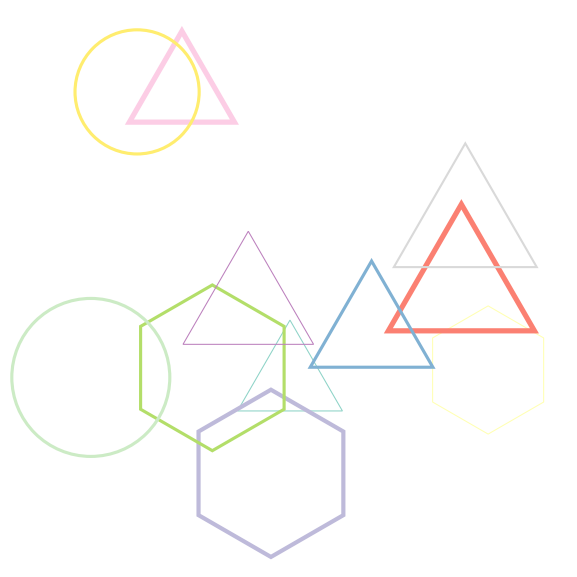[{"shape": "triangle", "thickness": 0.5, "radius": 0.52, "center": [0.502, 0.34]}, {"shape": "hexagon", "thickness": 0.5, "radius": 0.56, "center": [0.845, 0.358]}, {"shape": "hexagon", "thickness": 2, "radius": 0.72, "center": [0.469, 0.179]}, {"shape": "triangle", "thickness": 2.5, "radius": 0.73, "center": [0.799, 0.499]}, {"shape": "triangle", "thickness": 1.5, "radius": 0.61, "center": [0.643, 0.425]}, {"shape": "hexagon", "thickness": 1.5, "radius": 0.72, "center": [0.368, 0.362]}, {"shape": "triangle", "thickness": 2.5, "radius": 0.53, "center": [0.315, 0.84]}, {"shape": "triangle", "thickness": 1, "radius": 0.71, "center": [0.806, 0.608]}, {"shape": "triangle", "thickness": 0.5, "radius": 0.65, "center": [0.43, 0.468]}, {"shape": "circle", "thickness": 1.5, "radius": 0.68, "center": [0.157, 0.346]}, {"shape": "circle", "thickness": 1.5, "radius": 0.54, "center": [0.237, 0.84]}]